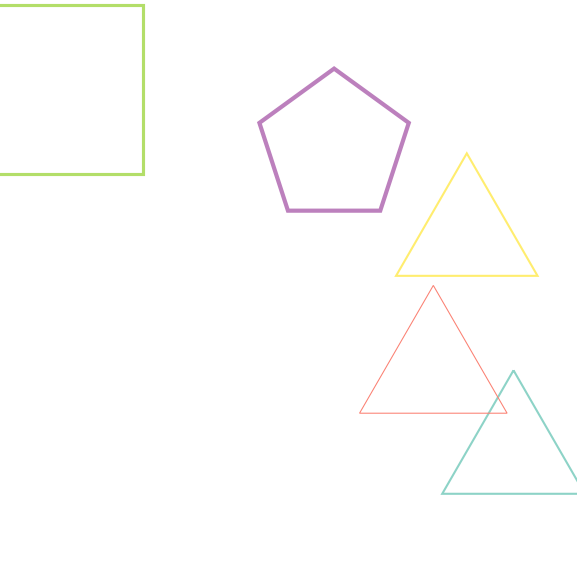[{"shape": "triangle", "thickness": 1, "radius": 0.71, "center": [0.889, 0.215]}, {"shape": "triangle", "thickness": 0.5, "radius": 0.74, "center": [0.75, 0.357]}, {"shape": "square", "thickness": 1.5, "radius": 0.73, "center": [0.101, 0.845]}, {"shape": "pentagon", "thickness": 2, "radius": 0.68, "center": [0.579, 0.744]}, {"shape": "triangle", "thickness": 1, "radius": 0.71, "center": [0.808, 0.592]}]